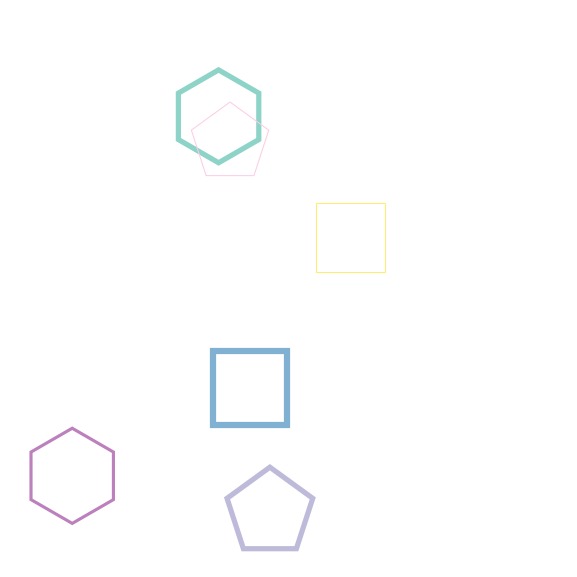[{"shape": "hexagon", "thickness": 2.5, "radius": 0.4, "center": [0.379, 0.798]}, {"shape": "pentagon", "thickness": 2.5, "radius": 0.39, "center": [0.467, 0.112]}, {"shape": "square", "thickness": 3, "radius": 0.32, "center": [0.432, 0.328]}, {"shape": "pentagon", "thickness": 0.5, "radius": 0.35, "center": [0.398, 0.752]}, {"shape": "hexagon", "thickness": 1.5, "radius": 0.41, "center": [0.125, 0.175]}, {"shape": "square", "thickness": 0.5, "radius": 0.3, "center": [0.608, 0.588]}]